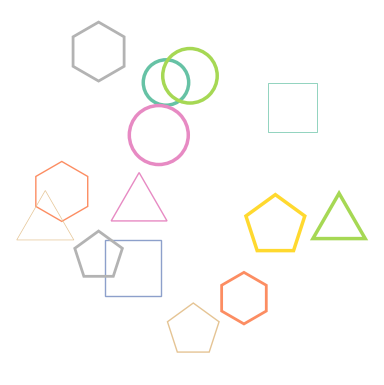[{"shape": "square", "thickness": 0.5, "radius": 0.32, "center": [0.759, 0.721]}, {"shape": "circle", "thickness": 2.5, "radius": 0.29, "center": [0.431, 0.786]}, {"shape": "hexagon", "thickness": 1, "radius": 0.39, "center": [0.16, 0.503]}, {"shape": "hexagon", "thickness": 2, "radius": 0.33, "center": [0.634, 0.226]}, {"shape": "square", "thickness": 1, "radius": 0.36, "center": [0.345, 0.304]}, {"shape": "triangle", "thickness": 1, "radius": 0.42, "center": [0.361, 0.468]}, {"shape": "circle", "thickness": 2.5, "radius": 0.38, "center": [0.412, 0.649]}, {"shape": "circle", "thickness": 2.5, "radius": 0.35, "center": [0.493, 0.803]}, {"shape": "triangle", "thickness": 2.5, "radius": 0.39, "center": [0.881, 0.42]}, {"shape": "pentagon", "thickness": 2.5, "radius": 0.4, "center": [0.715, 0.414]}, {"shape": "pentagon", "thickness": 1, "radius": 0.35, "center": [0.502, 0.143]}, {"shape": "triangle", "thickness": 0.5, "radius": 0.43, "center": [0.118, 0.42]}, {"shape": "pentagon", "thickness": 2, "radius": 0.32, "center": [0.256, 0.335]}, {"shape": "hexagon", "thickness": 2, "radius": 0.38, "center": [0.256, 0.866]}]